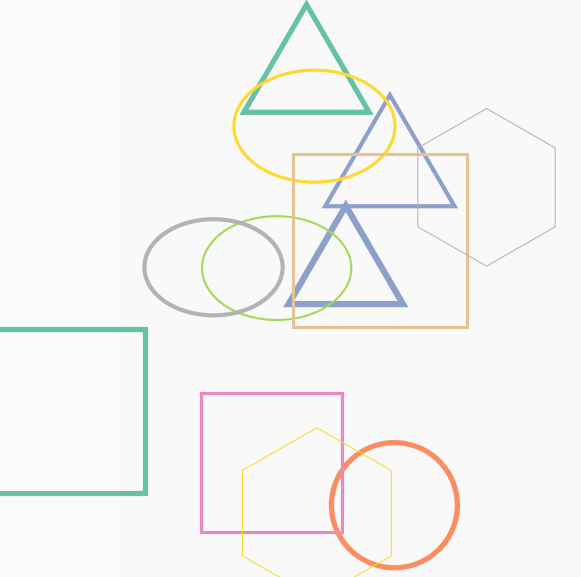[{"shape": "triangle", "thickness": 2.5, "radius": 0.62, "center": [0.527, 0.867]}, {"shape": "square", "thickness": 2.5, "radius": 0.71, "center": [0.108, 0.288]}, {"shape": "circle", "thickness": 2.5, "radius": 0.54, "center": [0.679, 0.124]}, {"shape": "triangle", "thickness": 3, "radius": 0.57, "center": [0.595, 0.529]}, {"shape": "triangle", "thickness": 2, "radius": 0.64, "center": [0.671, 0.706]}, {"shape": "square", "thickness": 1.5, "radius": 0.6, "center": [0.467, 0.198]}, {"shape": "oval", "thickness": 1, "radius": 0.64, "center": [0.476, 0.535]}, {"shape": "oval", "thickness": 1.5, "radius": 0.69, "center": [0.541, 0.781]}, {"shape": "hexagon", "thickness": 0.5, "radius": 0.74, "center": [0.545, 0.111]}, {"shape": "square", "thickness": 1.5, "radius": 0.75, "center": [0.653, 0.582]}, {"shape": "hexagon", "thickness": 0.5, "radius": 0.68, "center": [0.837, 0.675]}, {"shape": "oval", "thickness": 2, "radius": 0.59, "center": [0.367, 0.536]}]